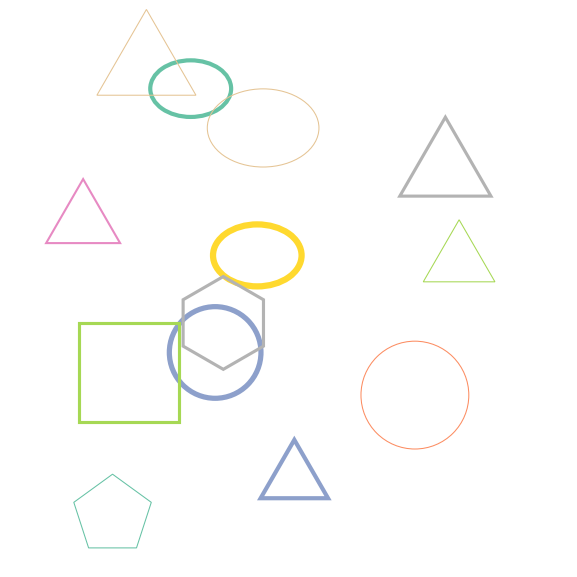[{"shape": "pentagon", "thickness": 0.5, "radius": 0.35, "center": [0.195, 0.107]}, {"shape": "oval", "thickness": 2, "radius": 0.35, "center": [0.33, 0.846]}, {"shape": "circle", "thickness": 0.5, "radius": 0.47, "center": [0.718, 0.315]}, {"shape": "circle", "thickness": 2.5, "radius": 0.4, "center": [0.373, 0.389]}, {"shape": "triangle", "thickness": 2, "radius": 0.34, "center": [0.51, 0.17]}, {"shape": "triangle", "thickness": 1, "radius": 0.37, "center": [0.144, 0.615]}, {"shape": "square", "thickness": 1.5, "radius": 0.43, "center": [0.224, 0.354]}, {"shape": "triangle", "thickness": 0.5, "radius": 0.36, "center": [0.795, 0.547]}, {"shape": "oval", "thickness": 3, "radius": 0.38, "center": [0.446, 0.557]}, {"shape": "triangle", "thickness": 0.5, "radius": 0.5, "center": [0.254, 0.884]}, {"shape": "oval", "thickness": 0.5, "radius": 0.48, "center": [0.456, 0.778]}, {"shape": "hexagon", "thickness": 1.5, "radius": 0.4, "center": [0.387, 0.44]}, {"shape": "triangle", "thickness": 1.5, "radius": 0.46, "center": [0.771, 0.705]}]